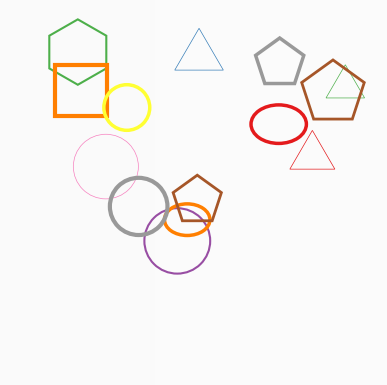[{"shape": "triangle", "thickness": 0.5, "radius": 0.34, "center": [0.806, 0.594]}, {"shape": "oval", "thickness": 2.5, "radius": 0.36, "center": [0.719, 0.678]}, {"shape": "triangle", "thickness": 0.5, "radius": 0.36, "center": [0.514, 0.854]}, {"shape": "hexagon", "thickness": 1.5, "radius": 0.42, "center": [0.201, 0.865]}, {"shape": "triangle", "thickness": 0.5, "radius": 0.29, "center": [0.891, 0.774]}, {"shape": "circle", "thickness": 1.5, "radius": 0.42, "center": [0.458, 0.374]}, {"shape": "oval", "thickness": 2.5, "radius": 0.29, "center": [0.483, 0.429]}, {"shape": "square", "thickness": 3, "radius": 0.34, "center": [0.209, 0.765]}, {"shape": "circle", "thickness": 2.5, "radius": 0.3, "center": [0.327, 0.721]}, {"shape": "pentagon", "thickness": 2, "radius": 0.42, "center": [0.859, 0.759]}, {"shape": "pentagon", "thickness": 2, "radius": 0.33, "center": [0.509, 0.48]}, {"shape": "circle", "thickness": 0.5, "radius": 0.42, "center": [0.273, 0.567]}, {"shape": "pentagon", "thickness": 2.5, "radius": 0.33, "center": [0.722, 0.836]}, {"shape": "circle", "thickness": 3, "radius": 0.37, "center": [0.358, 0.464]}]